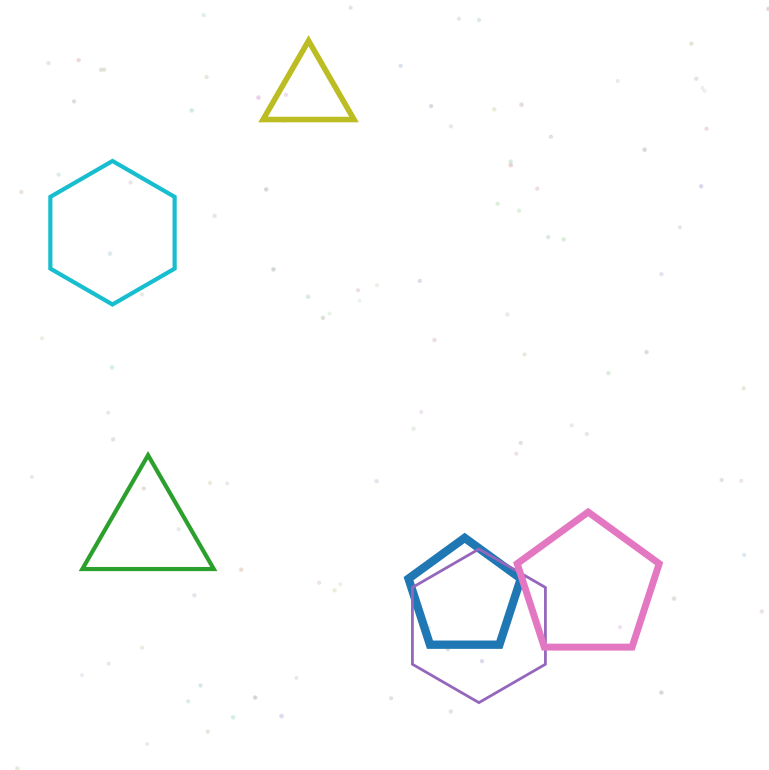[{"shape": "pentagon", "thickness": 3, "radius": 0.38, "center": [0.603, 0.225]}, {"shape": "triangle", "thickness": 1.5, "radius": 0.49, "center": [0.192, 0.31]}, {"shape": "hexagon", "thickness": 1, "radius": 0.5, "center": [0.622, 0.187]}, {"shape": "pentagon", "thickness": 2.5, "radius": 0.48, "center": [0.764, 0.238]}, {"shape": "triangle", "thickness": 2, "radius": 0.34, "center": [0.401, 0.879]}, {"shape": "hexagon", "thickness": 1.5, "radius": 0.47, "center": [0.146, 0.698]}]